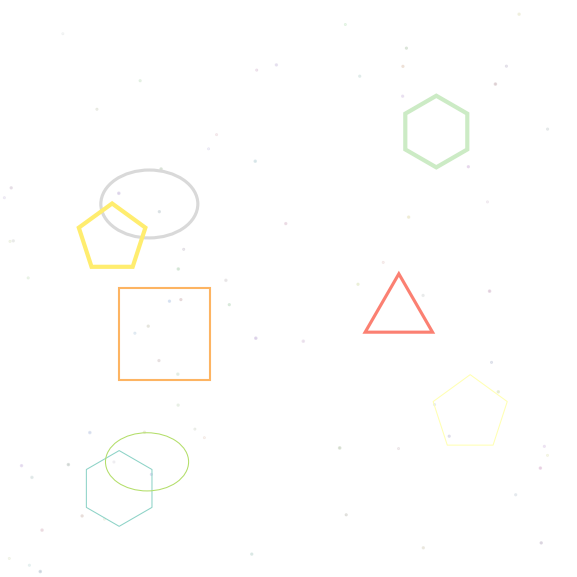[{"shape": "hexagon", "thickness": 0.5, "radius": 0.33, "center": [0.206, 0.153]}, {"shape": "pentagon", "thickness": 0.5, "radius": 0.34, "center": [0.814, 0.283]}, {"shape": "triangle", "thickness": 1.5, "radius": 0.34, "center": [0.691, 0.458]}, {"shape": "square", "thickness": 1, "radius": 0.4, "center": [0.285, 0.421]}, {"shape": "oval", "thickness": 0.5, "radius": 0.36, "center": [0.255, 0.199]}, {"shape": "oval", "thickness": 1.5, "radius": 0.42, "center": [0.259, 0.646]}, {"shape": "hexagon", "thickness": 2, "radius": 0.31, "center": [0.755, 0.771]}, {"shape": "pentagon", "thickness": 2, "radius": 0.3, "center": [0.194, 0.586]}]